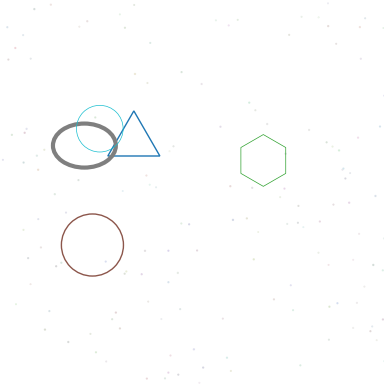[{"shape": "triangle", "thickness": 1, "radius": 0.39, "center": [0.348, 0.634]}, {"shape": "hexagon", "thickness": 0.5, "radius": 0.34, "center": [0.684, 0.583]}, {"shape": "circle", "thickness": 1, "radius": 0.4, "center": [0.24, 0.364]}, {"shape": "oval", "thickness": 3, "radius": 0.41, "center": [0.219, 0.622]}, {"shape": "circle", "thickness": 0.5, "radius": 0.3, "center": [0.259, 0.666]}]